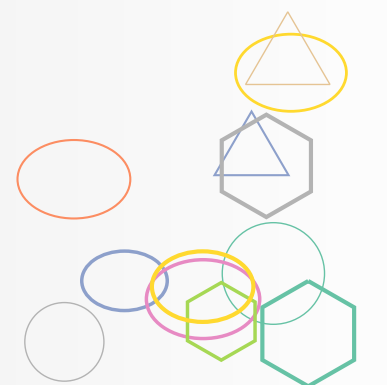[{"shape": "circle", "thickness": 1, "radius": 0.66, "center": [0.706, 0.29]}, {"shape": "hexagon", "thickness": 3, "radius": 0.68, "center": [0.795, 0.133]}, {"shape": "oval", "thickness": 1.5, "radius": 0.73, "center": [0.191, 0.534]}, {"shape": "oval", "thickness": 2.5, "radius": 0.55, "center": [0.321, 0.271]}, {"shape": "triangle", "thickness": 1.5, "radius": 0.55, "center": [0.649, 0.6]}, {"shape": "oval", "thickness": 2.5, "radius": 0.73, "center": [0.524, 0.223]}, {"shape": "hexagon", "thickness": 2.5, "radius": 0.5, "center": [0.571, 0.165]}, {"shape": "oval", "thickness": 2, "radius": 0.72, "center": [0.751, 0.811]}, {"shape": "oval", "thickness": 3, "radius": 0.65, "center": [0.523, 0.256]}, {"shape": "triangle", "thickness": 1, "radius": 0.63, "center": [0.743, 0.843]}, {"shape": "circle", "thickness": 1, "radius": 0.51, "center": [0.166, 0.112]}, {"shape": "hexagon", "thickness": 3, "radius": 0.66, "center": [0.687, 0.569]}]